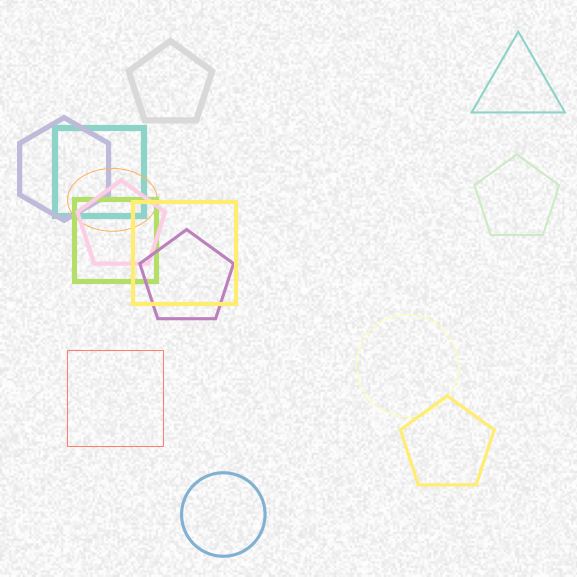[{"shape": "square", "thickness": 3, "radius": 0.38, "center": [0.172, 0.701]}, {"shape": "triangle", "thickness": 1, "radius": 0.47, "center": [0.897, 0.851]}, {"shape": "circle", "thickness": 0.5, "radius": 0.44, "center": [0.706, 0.366]}, {"shape": "hexagon", "thickness": 2.5, "radius": 0.44, "center": [0.111, 0.707]}, {"shape": "square", "thickness": 0.5, "radius": 0.42, "center": [0.198, 0.31]}, {"shape": "circle", "thickness": 1.5, "radius": 0.36, "center": [0.387, 0.108]}, {"shape": "oval", "thickness": 0.5, "radius": 0.39, "center": [0.195, 0.653]}, {"shape": "square", "thickness": 2.5, "radius": 0.36, "center": [0.199, 0.584]}, {"shape": "pentagon", "thickness": 2, "radius": 0.4, "center": [0.21, 0.607]}, {"shape": "pentagon", "thickness": 3, "radius": 0.38, "center": [0.295, 0.852]}, {"shape": "pentagon", "thickness": 1.5, "radius": 0.43, "center": [0.323, 0.516]}, {"shape": "pentagon", "thickness": 1, "radius": 0.39, "center": [0.895, 0.655]}, {"shape": "square", "thickness": 2, "radius": 0.44, "center": [0.32, 0.561]}, {"shape": "pentagon", "thickness": 1.5, "radius": 0.43, "center": [0.774, 0.228]}]